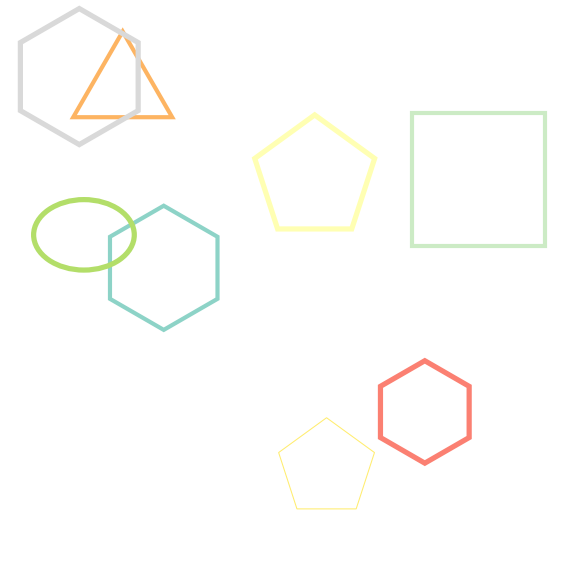[{"shape": "hexagon", "thickness": 2, "radius": 0.54, "center": [0.284, 0.535]}, {"shape": "pentagon", "thickness": 2.5, "radius": 0.55, "center": [0.545, 0.691]}, {"shape": "hexagon", "thickness": 2.5, "radius": 0.44, "center": [0.736, 0.286]}, {"shape": "triangle", "thickness": 2, "radius": 0.49, "center": [0.212, 0.846]}, {"shape": "oval", "thickness": 2.5, "radius": 0.44, "center": [0.145, 0.592]}, {"shape": "hexagon", "thickness": 2.5, "radius": 0.59, "center": [0.137, 0.867]}, {"shape": "square", "thickness": 2, "radius": 0.58, "center": [0.829, 0.689]}, {"shape": "pentagon", "thickness": 0.5, "radius": 0.44, "center": [0.565, 0.189]}]